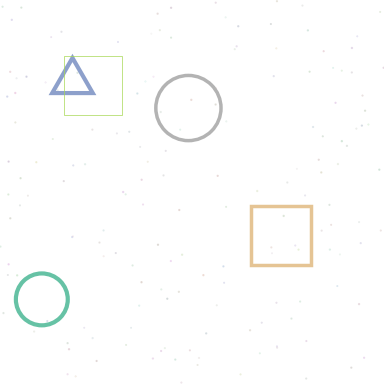[{"shape": "circle", "thickness": 3, "radius": 0.34, "center": [0.109, 0.222]}, {"shape": "triangle", "thickness": 3, "radius": 0.3, "center": [0.188, 0.789]}, {"shape": "square", "thickness": 0.5, "radius": 0.38, "center": [0.242, 0.778]}, {"shape": "square", "thickness": 2.5, "radius": 0.39, "center": [0.73, 0.389]}, {"shape": "circle", "thickness": 2.5, "radius": 0.42, "center": [0.489, 0.719]}]